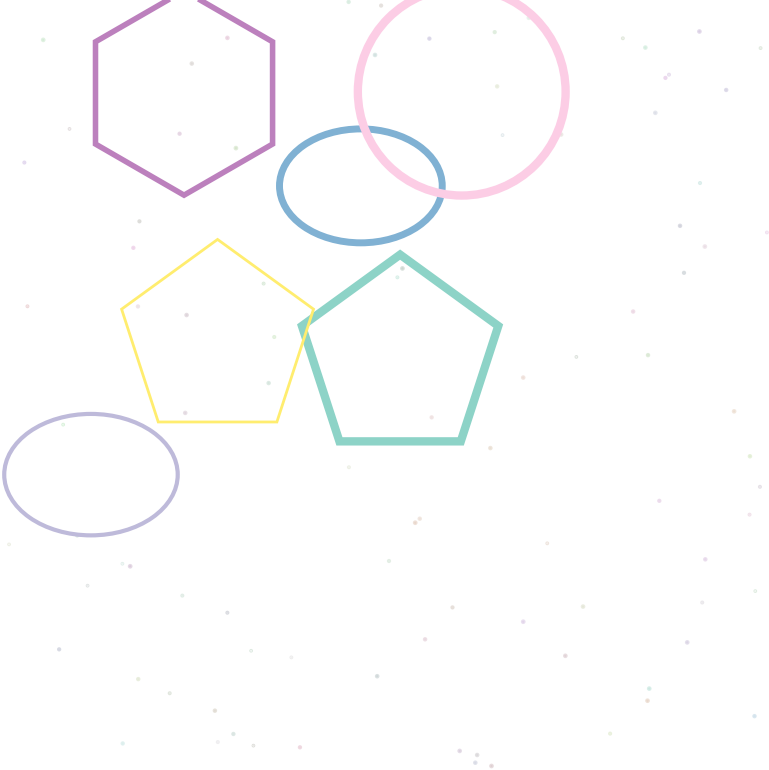[{"shape": "pentagon", "thickness": 3, "radius": 0.67, "center": [0.52, 0.535]}, {"shape": "oval", "thickness": 1.5, "radius": 0.56, "center": [0.118, 0.384]}, {"shape": "oval", "thickness": 2.5, "radius": 0.53, "center": [0.469, 0.759]}, {"shape": "circle", "thickness": 3, "radius": 0.67, "center": [0.6, 0.881]}, {"shape": "hexagon", "thickness": 2, "radius": 0.66, "center": [0.239, 0.879]}, {"shape": "pentagon", "thickness": 1, "radius": 0.66, "center": [0.283, 0.558]}]